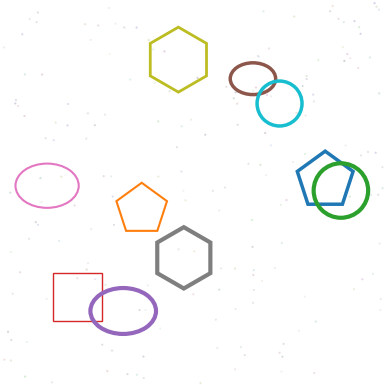[{"shape": "pentagon", "thickness": 2.5, "radius": 0.38, "center": [0.845, 0.531]}, {"shape": "pentagon", "thickness": 1.5, "radius": 0.35, "center": [0.368, 0.456]}, {"shape": "circle", "thickness": 3, "radius": 0.35, "center": [0.885, 0.505]}, {"shape": "square", "thickness": 1, "radius": 0.32, "center": [0.201, 0.228]}, {"shape": "oval", "thickness": 3, "radius": 0.43, "center": [0.32, 0.192]}, {"shape": "oval", "thickness": 2.5, "radius": 0.29, "center": [0.657, 0.796]}, {"shape": "oval", "thickness": 1.5, "radius": 0.41, "center": [0.122, 0.518]}, {"shape": "hexagon", "thickness": 3, "radius": 0.4, "center": [0.477, 0.33]}, {"shape": "hexagon", "thickness": 2, "radius": 0.42, "center": [0.463, 0.845]}, {"shape": "circle", "thickness": 2.5, "radius": 0.29, "center": [0.726, 0.731]}]